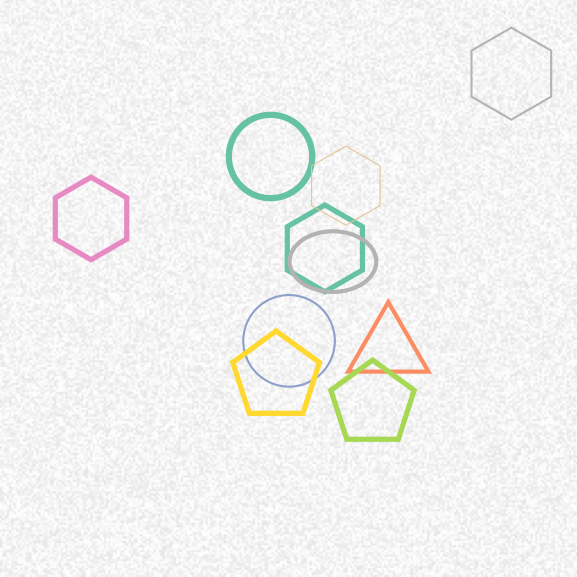[{"shape": "circle", "thickness": 3, "radius": 0.36, "center": [0.468, 0.728]}, {"shape": "hexagon", "thickness": 2.5, "radius": 0.38, "center": [0.563, 0.569]}, {"shape": "triangle", "thickness": 2, "radius": 0.4, "center": [0.672, 0.396]}, {"shape": "circle", "thickness": 1, "radius": 0.4, "center": [0.501, 0.409]}, {"shape": "hexagon", "thickness": 2.5, "radius": 0.36, "center": [0.158, 0.621]}, {"shape": "pentagon", "thickness": 2.5, "radius": 0.38, "center": [0.645, 0.3]}, {"shape": "pentagon", "thickness": 2.5, "radius": 0.39, "center": [0.478, 0.347]}, {"shape": "hexagon", "thickness": 0.5, "radius": 0.34, "center": [0.599, 0.678]}, {"shape": "oval", "thickness": 2, "radius": 0.38, "center": [0.576, 0.546]}, {"shape": "hexagon", "thickness": 1, "radius": 0.4, "center": [0.885, 0.872]}]